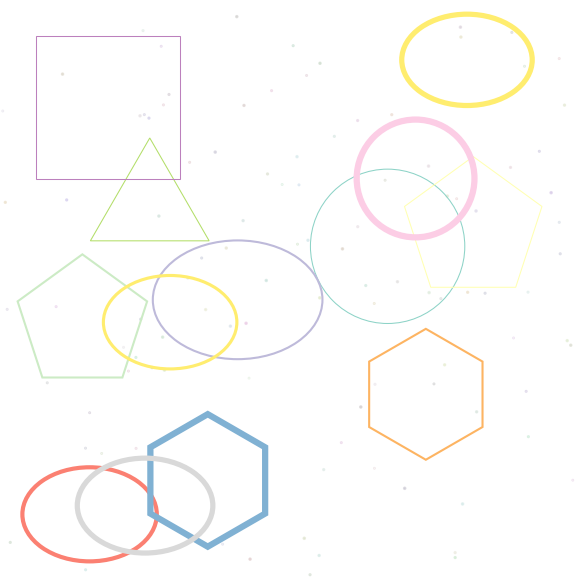[{"shape": "circle", "thickness": 0.5, "radius": 0.67, "center": [0.671, 0.573]}, {"shape": "pentagon", "thickness": 0.5, "radius": 0.63, "center": [0.819, 0.603]}, {"shape": "oval", "thickness": 1, "radius": 0.73, "center": [0.411, 0.48]}, {"shape": "oval", "thickness": 2, "radius": 0.58, "center": [0.155, 0.109]}, {"shape": "hexagon", "thickness": 3, "radius": 0.57, "center": [0.36, 0.167]}, {"shape": "hexagon", "thickness": 1, "radius": 0.57, "center": [0.737, 0.316]}, {"shape": "triangle", "thickness": 0.5, "radius": 0.59, "center": [0.259, 0.641]}, {"shape": "circle", "thickness": 3, "radius": 0.51, "center": [0.72, 0.69]}, {"shape": "oval", "thickness": 2.5, "radius": 0.59, "center": [0.251, 0.124]}, {"shape": "square", "thickness": 0.5, "radius": 0.62, "center": [0.187, 0.813]}, {"shape": "pentagon", "thickness": 1, "radius": 0.59, "center": [0.143, 0.441]}, {"shape": "oval", "thickness": 2.5, "radius": 0.56, "center": [0.809, 0.896]}, {"shape": "oval", "thickness": 1.5, "radius": 0.58, "center": [0.295, 0.441]}]